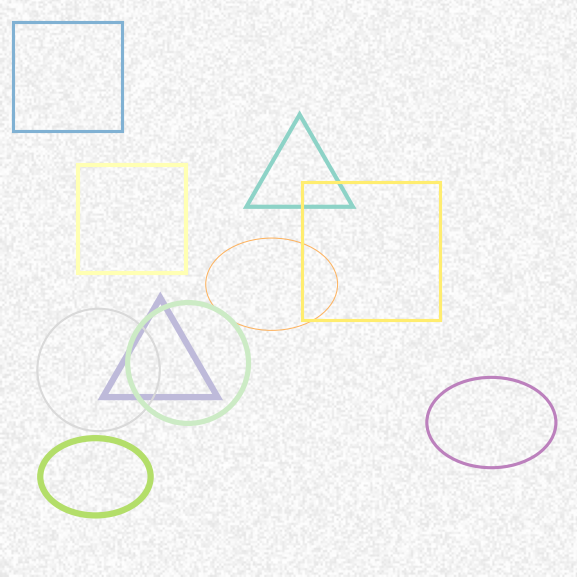[{"shape": "triangle", "thickness": 2, "radius": 0.53, "center": [0.519, 0.694]}, {"shape": "square", "thickness": 2, "radius": 0.47, "center": [0.228, 0.621]}, {"shape": "triangle", "thickness": 3, "radius": 0.57, "center": [0.278, 0.369]}, {"shape": "square", "thickness": 1.5, "radius": 0.47, "center": [0.117, 0.867]}, {"shape": "oval", "thickness": 0.5, "radius": 0.57, "center": [0.47, 0.507]}, {"shape": "oval", "thickness": 3, "radius": 0.48, "center": [0.165, 0.174]}, {"shape": "circle", "thickness": 1, "radius": 0.53, "center": [0.171, 0.359]}, {"shape": "oval", "thickness": 1.5, "radius": 0.56, "center": [0.851, 0.267]}, {"shape": "circle", "thickness": 2.5, "radius": 0.52, "center": [0.326, 0.371]}, {"shape": "square", "thickness": 1.5, "radius": 0.6, "center": [0.643, 0.565]}]